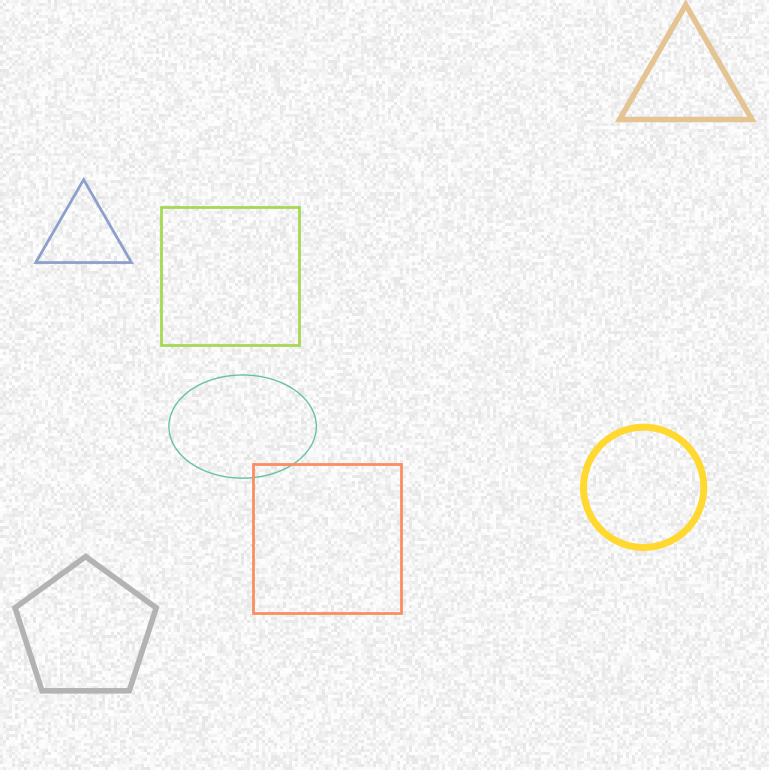[{"shape": "oval", "thickness": 0.5, "radius": 0.48, "center": [0.315, 0.446]}, {"shape": "square", "thickness": 1, "radius": 0.48, "center": [0.425, 0.301]}, {"shape": "triangle", "thickness": 1, "radius": 0.36, "center": [0.109, 0.695]}, {"shape": "square", "thickness": 1, "radius": 0.45, "center": [0.299, 0.642]}, {"shape": "circle", "thickness": 2.5, "radius": 0.39, "center": [0.836, 0.367]}, {"shape": "triangle", "thickness": 2, "radius": 0.5, "center": [0.891, 0.894]}, {"shape": "pentagon", "thickness": 2, "radius": 0.48, "center": [0.111, 0.181]}]